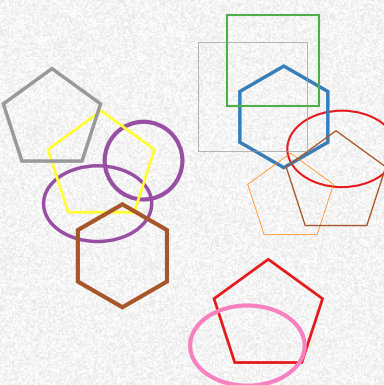[{"shape": "oval", "thickness": 1.5, "radius": 0.71, "center": [0.888, 0.613]}, {"shape": "pentagon", "thickness": 2, "radius": 0.74, "center": [0.697, 0.178]}, {"shape": "hexagon", "thickness": 2.5, "radius": 0.66, "center": [0.737, 0.696]}, {"shape": "square", "thickness": 1.5, "radius": 0.59, "center": [0.709, 0.842]}, {"shape": "oval", "thickness": 2.5, "radius": 0.7, "center": [0.254, 0.471]}, {"shape": "circle", "thickness": 3, "radius": 0.5, "center": [0.373, 0.583]}, {"shape": "pentagon", "thickness": 0.5, "radius": 0.59, "center": [0.755, 0.485]}, {"shape": "pentagon", "thickness": 2, "radius": 0.73, "center": [0.263, 0.567]}, {"shape": "pentagon", "thickness": 1, "radius": 0.68, "center": [0.873, 0.524]}, {"shape": "hexagon", "thickness": 3, "radius": 0.67, "center": [0.318, 0.336]}, {"shape": "oval", "thickness": 3, "radius": 0.74, "center": [0.643, 0.102]}, {"shape": "square", "thickness": 0.5, "radius": 0.71, "center": [0.656, 0.75]}, {"shape": "pentagon", "thickness": 2.5, "radius": 0.66, "center": [0.135, 0.689]}]